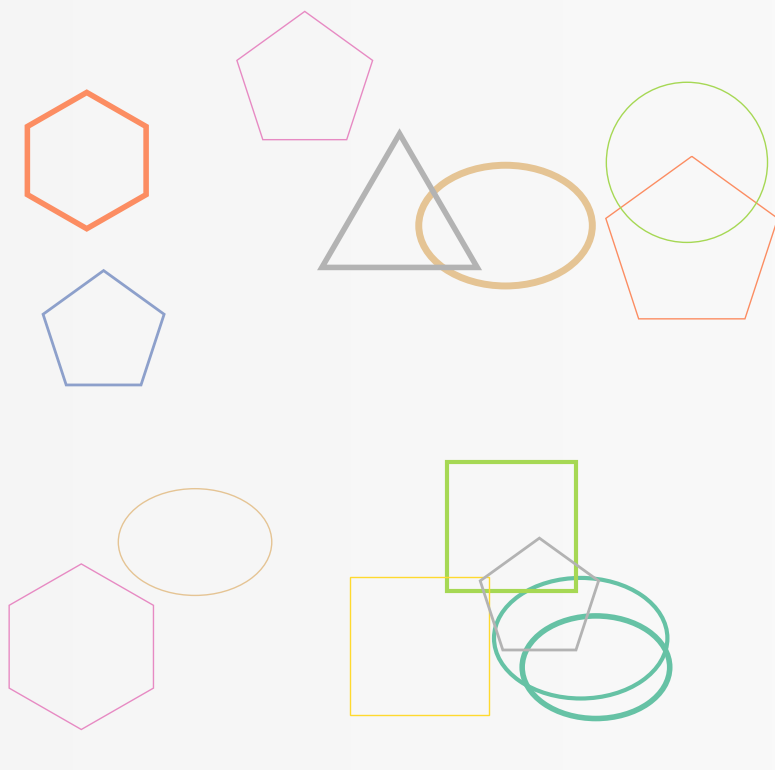[{"shape": "oval", "thickness": 1.5, "radius": 0.56, "center": [0.749, 0.171]}, {"shape": "oval", "thickness": 2, "radius": 0.48, "center": [0.769, 0.133]}, {"shape": "pentagon", "thickness": 0.5, "radius": 0.58, "center": [0.893, 0.68]}, {"shape": "hexagon", "thickness": 2, "radius": 0.44, "center": [0.112, 0.791]}, {"shape": "pentagon", "thickness": 1, "radius": 0.41, "center": [0.134, 0.566]}, {"shape": "hexagon", "thickness": 0.5, "radius": 0.54, "center": [0.105, 0.16]}, {"shape": "pentagon", "thickness": 0.5, "radius": 0.46, "center": [0.393, 0.893]}, {"shape": "circle", "thickness": 0.5, "radius": 0.52, "center": [0.886, 0.789]}, {"shape": "square", "thickness": 1.5, "radius": 0.42, "center": [0.66, 0.316]}, {"shape": "square", "thickness": 0.5, "radius": 0.45, "center": [0.541, 0.161]}, {"shape": "oval", "thickness": 0.5, "radius": 0.5, "center": [0.252, 0.296]}, {"shape": "oval", "thickness": 2.5, "radius": 0.56, "center": [0.652, 0.707]}, {"shape": "pentagon", "thickness": 1, "radius": 0.4, "center": [0.696, 0.221]}, {"shape": "triangle", "thickness": 2, "radius": 0.58, "center": [0.516, 0.711]}]